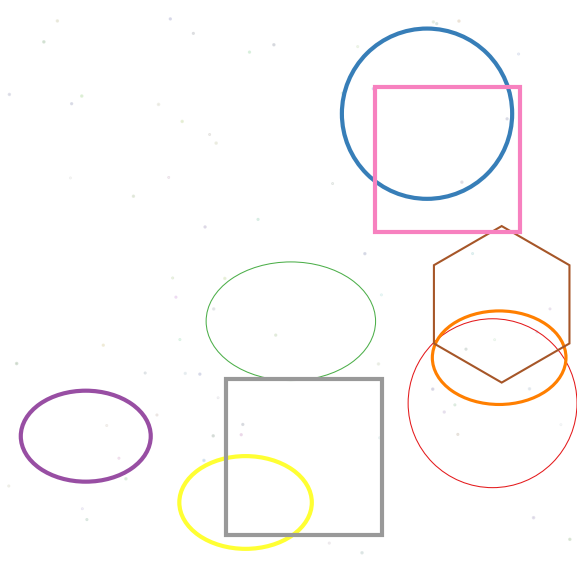[{"shape": "circle", "thickness": 0.5, "radius": 0.73, "center": [0.853, 0.301]}, {"shape": "circle", "thickness": 2, "radius": 0.74, "center": [0.739, 0.802]}, {"shape": "oval", "thickness": 0.5, "radius": 0.73, "center": [0.504, 0.443]}, {"shape": "oval", "thickness": 2, "radius": 0.56, "center": [0.149, 0.244]}, {"shape": "oval", "thickness": 1.5, "radius": 0.58, "center": [0.864, 0.38]}, {"shape": "oval", "thickness": 2, "radius": 0.57, "center": [0.425, 0.129]}, {"shape": "hexagon", "thickness": 1, "radius": 0.68, "center": [0.869, 0.472]}, {"shape": "square", "thickness": 2, "radius": 0.63, "center": [0.775, 0.723]}, {"shape": "square", "thickness": 2, "radius": 0.68, "center": [0.526, 0.207]}]